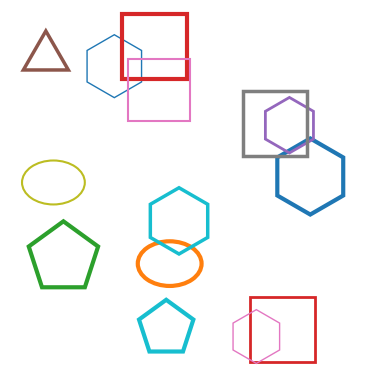[{"shape": "hexagon", "thickness": 3, "radius": 0.49, "center": [0.806, 0.542]}, {"shape": "hexagon", "thickness": 1, "radius": 0.41, "center": [0.297, 0.828]}, {"shape": "oval", "thickness": 3, "radius": 0.41, "center": [0.441, 0.315]}, {"shape": "pentagon", "thickness": 3, "radius": 0.47, "center": [0.165, 0.33]}, {"shape": "square", "thickness": 3, "radius": 0.42, "center": [0.401, 0.879]}, {"shape": "square", "thickness": 2, "radius": 0.43, "center": [0.734, 0.144]}, {"shape": "hexagon", "thickness": 2, "radius": 0.36, "center": [0.752, 0.675]}, {"shape": "triangle", "thickness": 2.5, "radius": 0.34, "center": [0.119, 0.852]}, {"shape": "hexagon", "thickness": 1, "radius": 0.35, "center": [0.666, 0.126]}, {"shape": "square", "thickness": 1.5, "radius": 0.4, "center": [0.413, 0.765]}, {"shape": "square", "thickness": 2.5, "radius": 0.42, "center": [0.715, 0.68]}, {"shape": "oval", "thickness": 1.5, "radius": 0.41, "center": [0.139, 0.526]}, {"shape": "pentagon", "thickness": 3, "radius": 0.37, "center": [0.432, 0.147]}, {"shape": "hexagon", "thickness": 2.5, "radius": 0.43, "center": [0.465, 0.426]}]